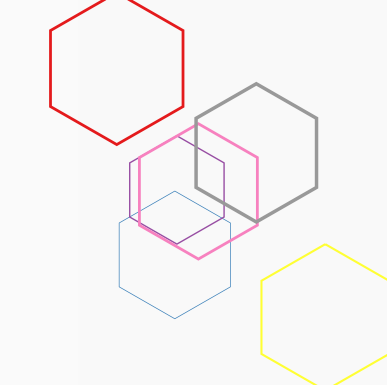[{"shape": "hexagon", "thickness": 2, "radius": 0.99, "center": [0.301, 0.822]}, {"shape": "hexagon", "thickness": 0.5, "radius": 0.83, "center": [0.451, 0.338]}, {"shape": "hexagon", "thickness": 1, "radius": 0.7, "center": [0.457, 0.507]}, {"shape": "hexagon", "thickness": 1.5, "radius": 0.95, "center": [0.839, 0.176]}, {"shape": "hexagon", "thickness": 2, "radius": 0.88, "center": [0.512, 0.503]}, {"shape": "hexagon", "thickness": 2.5, "radius": 0.9, "center": [0.661, 0.603]}]